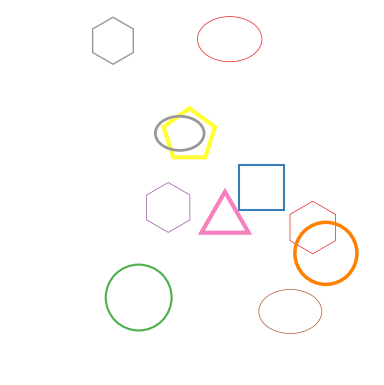[{"shape": "hexagon", "thickness": 0.5, "radius": 0.34, "center": [0.812, 0.409]}, {"shape": "oval", "thickness": 0.5, "radius": 0.42, "center": [0.597, 0.898]}, {"shape": "square", "thickness": 1.5, "radius": 0.29, "center": [0.678, 0.512]}, {"shape": "circle", "thickness": 1.5, "radius": 0.43, "center": [0.36, 0.227]}, {"shape": "hexagon", "thickness": 0.5, "radius": 0.32, "center": [0.437, 0.461]}, {"shape": "circle", "thickness": 2.5, "radius": 0.4, "center": [0.846, 0.342]}, {"shape": "pentagon", "thickness": 3, "radius": 0.35, "center": [0.492, 0.648]}, {"shape": "oval", "thickness": 0.5, "radius": 0.41, "center": [0.754, 0.191]}, {"shape": "triangle", "thickness": 3, "radius": 0.35, "center": [0.584, 0.431]}, {"shape": "oval", "thickness": 2, "radius": 0.32, "center": [0.467, 0.654]}, {"shape": "hexagon", "thickness": 1, "radius": 0.31, "center": [0.293, 0.894]}]